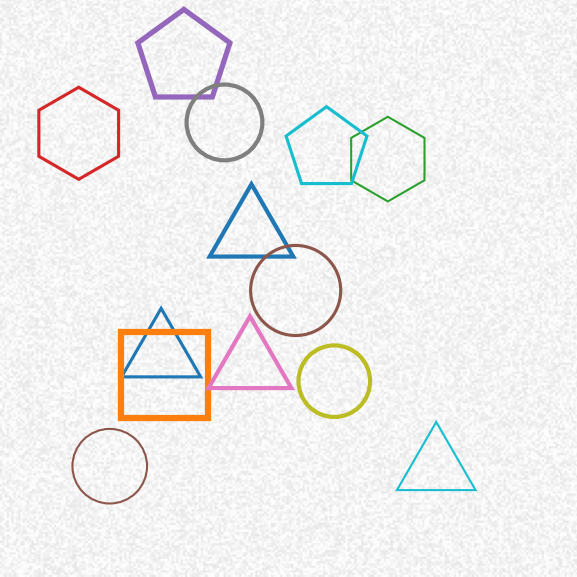[{"shape": "triangle", "thickness": 1.5, "radius": 0.4, "center": [0.279, 0.386]}, {"shape": "triangle", "thickness": 2, "radius": 0.42, "center": [0.435, 0.597]}, {"shape": "square", "thickness": 3, "radius": 0.37, "center": [0.285, 0.35]}, {"shape": "hexagon", "thickness": 1, "radius": 0.37, "center": [0.672, 0.724]}, {"shape": "hexagon", "thickness": 1.5, "radius": 0.4, "center": [0.136, 0.768]}, {"shape": "pentagon", "thickness": 2.5, "radius": 0.42, "center": [0.318, 0.899]}, {"shape": "circle", "thickness": 1, "radius": 0.32, "center": [0.19, 0.192]}, {"shape": "circle", "thickness": 1.5, "radius": 0.39, "center": [0.512, 0.496]}, {"shape": "triangle", "thickness": 2, "radius": 0.41, "center": [0.433, 0.369]}, {"shape": "circle", "thickness": 2, "radius": 0.33, "center": [0.389, 0.787]}, {"shape": "circle", "thickness": 2, "radius": 0.31, "center": [0.579, 0.339]}, {"shape": "pentagon", "thickness": 1.5, "radius": 0.37, "center": [0.565, 0.741]}, {"shape": "triangle", "thickness": 1, "radius": 0.39, "center": [0.755, 0.19]}]